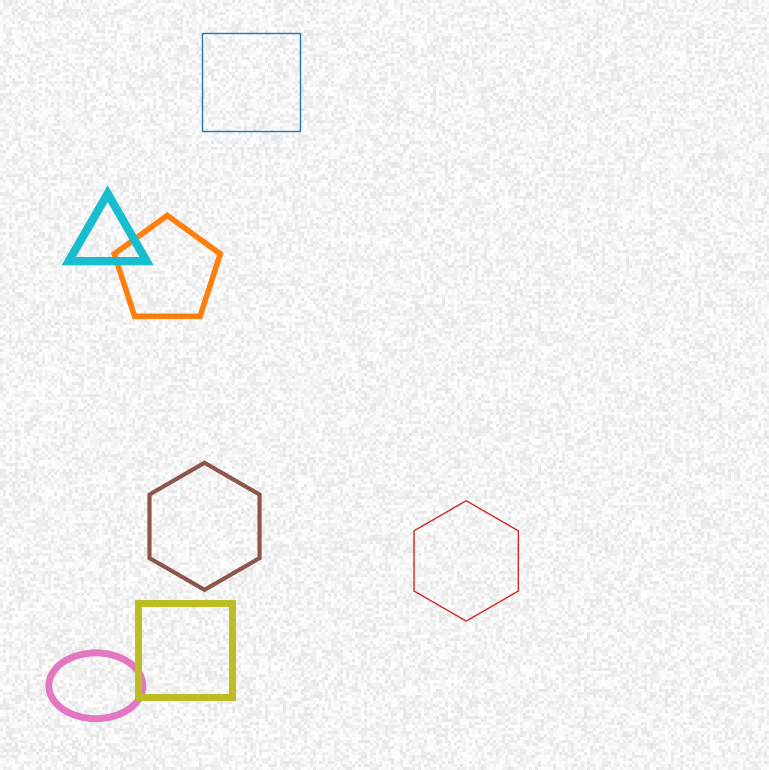[{"shape": "square", "thickness": 0.5, "radius": 0.32, "center": [0.326, 0.894]}, {"shape": "pentagon", "thickness": 2, "radius": 0.36, "center": [0.217, 0.648]}, {"shape": "hexagon", "thickness": 0.5, "radius": 0.39, "center": [0.605, 0.272]}, {"shape": "hexagon", "thickness": 1.5, "radius": 0.41, "center": [0.266, 0.316]}, {"shape": "oval", "thickness": 2.5, "radius": 0.31, "center": [0.124, 0.109]}, {"shape": "square", "thickness": 2.5, "radius": 0.3, "center": [0.24, 0.156]}, {"shape": "triangle", "thickness": 3, "radius": 0.29, "center": [0.14, 0.69]}]